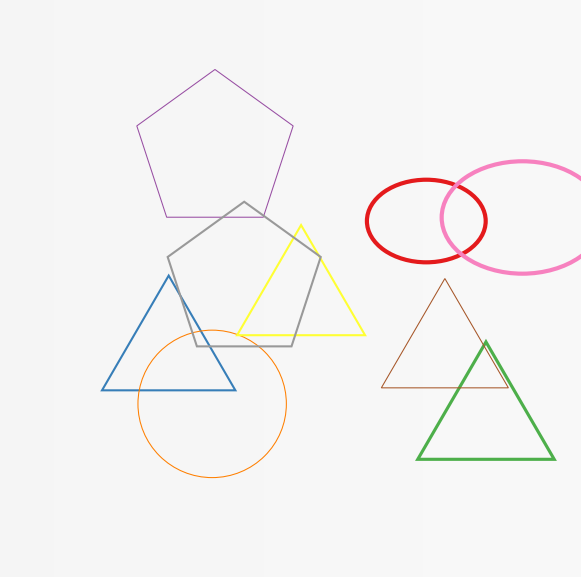[{"shape": "oval", "thickness": 2, "radius": 0.51, "center": [0.733, 0.616]}, {"shape": "triangle", "thickness": 1, "radius": 0.66, "center": [0.29, 0.389]}, {"shape": "triangle", "thickness": 1.5, "radius": 0.68, "center": [0.836, 0.272]}, {"shape": "pentagon", "thickness": 0.5, "radius": 0.71, "center": [0.37, 0.737]}, {"shape": "circle", "thickness": 0.5, "radius": 0.64, "center": [0.365, 0.3]}, {"shape": "triangle", "thickness": 1, "radius": 0.64, "center": [0.518, 0.482]}, {"shape": "triangle", "thickness": 0.5, "radius": 0.63, "center": [0.765, 0.391]}, {"shape": "oval", "thickness": 2, "radius": 0.7, "center": [0.899, 0.623]}, {"shape": "pentagon", "thickness": 1, "radius": 0.69, "center": [0.42, 0.511]}]